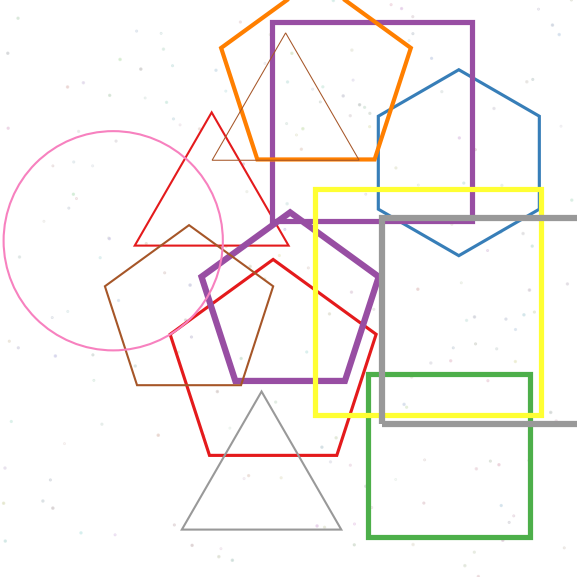[{"shape": "pentagon", "thickness": 1.5, "radius": 0.94, "center": [0.473, 0.362]}, {"shape": "triangle", "thickness": 1, "radius": 0.77, "center": [0.367, 0.651]}, {"shape": "hexagon", "thickness": 1.5, "radius": 0.8, "center": [0.794, 0.717]}, {"shape": "square", "thickness": 2.5, "radius": 0.7, "center": [0.778, 0.21]}, {"shape": "square", "thickness": 2.5, "radius": 0.87, "center": [0.644, 0.789]}, {"shape": "pentagon", "thickness": 3, "radius": 0.81, "center": [0.502, 0.47]}, {"shape": "pentagon", "thickness": 2, "radius": 0.86, "center": [0.547, 0.863]}, {"shape": "square", "thickness": 2.5, "radius": 0.98, "center": [0.742, 0.476]}, {"shape": "pentagon", "thickness": 1, "radius": 0.77, "center": [0.327, 0.456]}, {"shape": "triangle", "thickness": 0.5, "radius": 0.74, "center": [0.495, 0.795]}, {"shape": "circle", "thickness": 1, "radius": 0.95, "center": [0.196, 0.582]}, {"shape": "triangle", "thickness": 1, "radius": 0.8, "center": [0.453, 0.162]}, {"shape": "square", "thickness": 3, "radius": 0.89, "center": [0.84, 0.443]}]